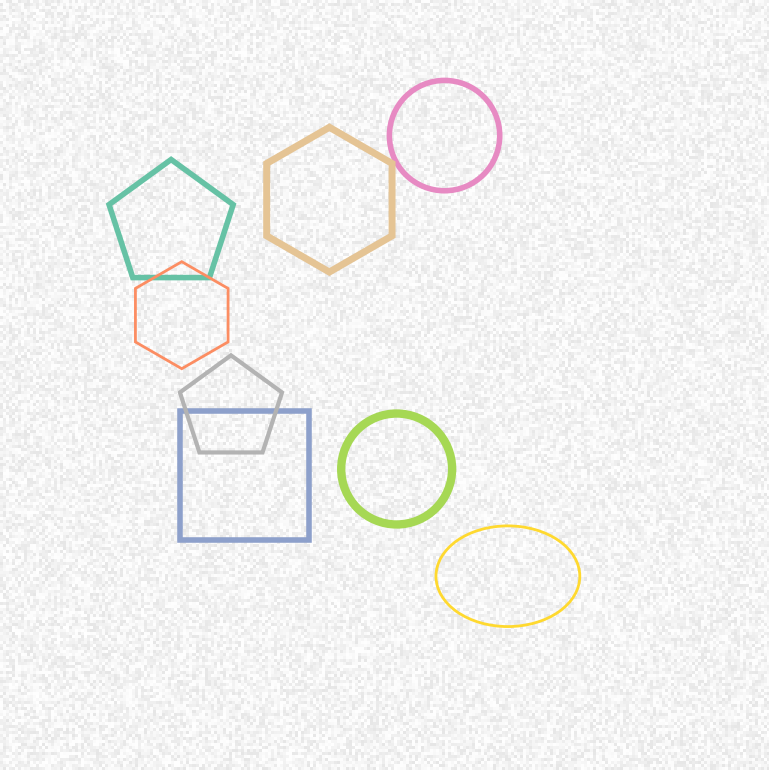[{"shape": "pentagon", "thickness": 2, "radius": 0.42, "center": [0.222, 0.708]}, {"shape": "hexagon", "thickness": 1, "radius": 0.35, "center": [0.236, 0.591]}, {"shape": "square", "thickness": 2, "radius": 0.42, "center": [0.317, 0.383]}, {"shape": "circle", "thickness": 2, "radius": 0.36, "center": [0.577, 0.824]}, {"shape": "circle", "thickness": 3, "radius": 0.36, "center": [0.515, 0.391]}, {"shape": "oval", "thickness": 1, "radius": 0.47, "center": [0.66, 0.252]}, {"shape": "hexagon", "thickness": 2.5, "radius": 0.47, "center": [0.428, 0.741]}, {"shape": "pentagon", "thickness": 1.5, "radius": 0.35, "center": [0.3, 0.469]}]